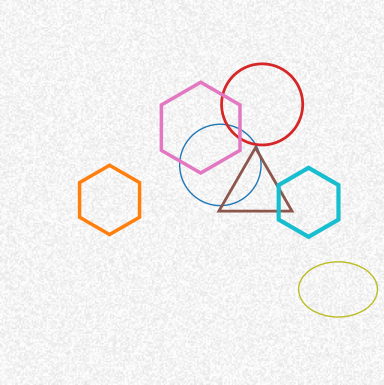[{"shape": "circle", "thickness": 1, "radius": 0.53, "center": [0.572, 0.572]}, {"shape": "hexagon", "thickness": 2.5, "radius": 0.45, "center": [0.285, 0.481]}, {"shape": "circle", "thickness": 2, "radius": 0.53, "center": [0.681, 0.729]}, {"shape": "triangle", "thickness": 2, "radius": 0.55, "center": [0.663, 0.506]}, {"shape": "hexagon", "thickness": 2.5, "radius": 0.59, "center": [0.521, 0.668]}, {"shape": "oval", "thickness": 1, "radius": 0.51, "center": [0.878, 0.248]}, {"shape": "hexagon", "thickness": 3, "radius": 0.45, "center": [0.801, 0.474]}]